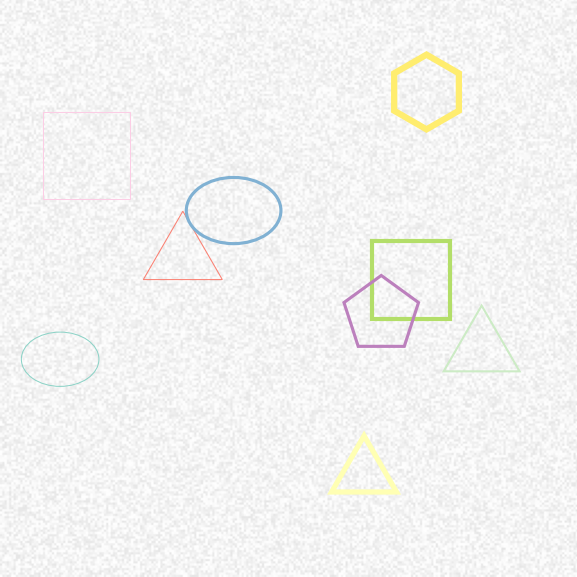[{"shape": "oval", "thickness": 0.5, "radius": 0.34, "center": [0.104, 0.377]}, {"shape": "triangle", "thickness": 2.5, "radius": 0.32, "center": [0.63, 0.18]}, {"shape": "triangle", "thickness": 0.5, "radius": 0.39, "center": [0.317, 0.554]}, {"shape": "oval", "thickness": 1.5, "radius": 0.41, "center": [0.405, 0.635]}, {"shape": "square", "thickness": 2, "radius": 0.34, "center": [0.712, 0.515]}, {"shape": "square", "thickness": 0.5, "radius": 0.38, "center": [0.149, 0.731]}, {"shape": "pentagon", "thickness": 1.5, "radius": 0.34, "center": [0.66, 0.454]}, {"shape": "triangle", "thickness": 1, "radius": 0.38, "center": [0.834, 0.394]}, {"shape": "hexagon", "thickness": 3, "radius": 0.32, "center": [0.739, 0.84]}]